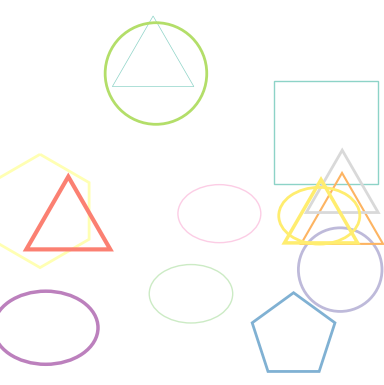[{"shape": "triangle", "thickness": 0.5, "radius": 0.61, "center": [0.398, 0.836]}, {"shape": "square", "thickness": 1, "radius": 0.67, "center": [0.847, 0.656]}, {"shape": "hexagon", "thickness": 2, "radius": 0.74, "center": [0.104, 0.452]}, {"shape": "circle", "thickness": 2, "radius": 0.54, "center": [0.884, 0.3]}, {"shape": "triangle", "thickness": 3, "radius": 0.63, "center": [0.177, 0.415]}, {"shape": "pentagon", "thickness": 2, "radius": 0.57, "center": [0.763, 0.127]}, {"shape": "triangle", "thickness": 1.5, "radius": 0.61, "center": [0.888, 0.428]}, {"shape": "circle", "thickness": 2, "radius": 0.66, "center": [0.405, 0.809]}, {"shape": "oval", "thickness": 1, "radius": 0.54, "center": [0.57, 0.445]}, {"shape": "triangle", "thickness": 2, "radius": 0.54, "center": [0.889, 0.502]}, {"shape": "oval", "thickness": 2.5, "radius": 0.68, "center": [0.119, 0.149]}, {"shape": "oval", "thickness": 1, "radius": 0.54, "center": [0.496, 0.237]}, {"shape": "oval", "thickness": 2, "radius": 0.53, "center": [0.829, 0.44]}, {"shape": "triangle", "thickness": 2.5, "radius": 0.55, "center": [0.834, 0.424]}]